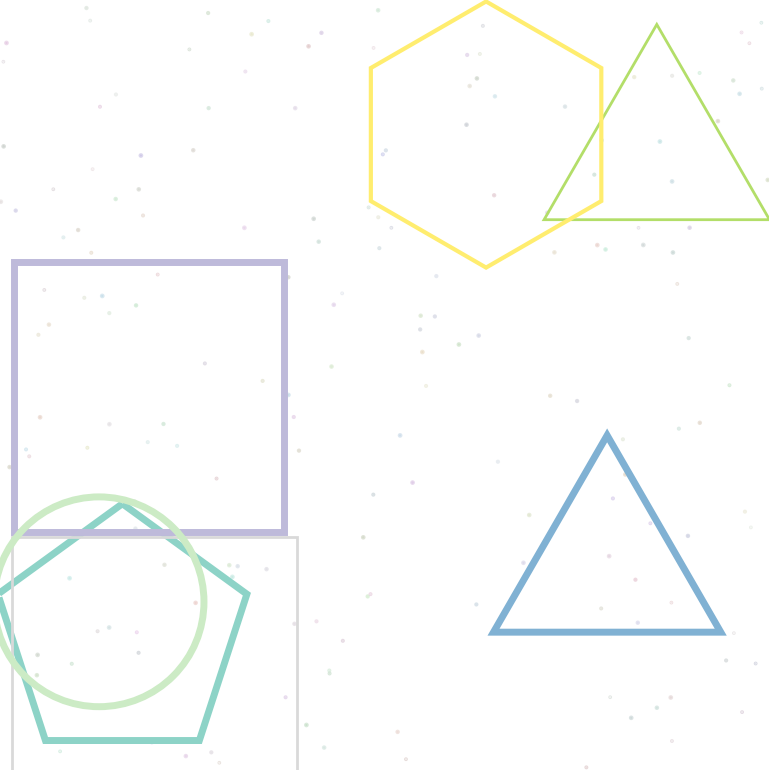[{"shape": "pentagon", "thickness": 2.5, "radius": 0.85, "center": [0.159, 0.176]}, {"shape": "square", "thickness": 2.5, "radius": 0.88, "center": [0.193, 0.485]}, {"shape": "triangle", "thickness": 2.5, "radius": 0.85, "center": [0.788, 0.264]}, {"shape": "triangle", "thickness": 1, "radius": 0.85, "center": [0.853, 0.799]}, {"shape": "square", "thickness": 1, "radius": 0.93, "center": [0.2, 0.118]}, {"shape": "circle", "thickness": 2.5, "radius": 0.68, "center": [0.129, 0.218]}, {"shape": "hexagon", "thickness": 1.5, "radius": 0.86, "center": [0.631, 0.825]}]